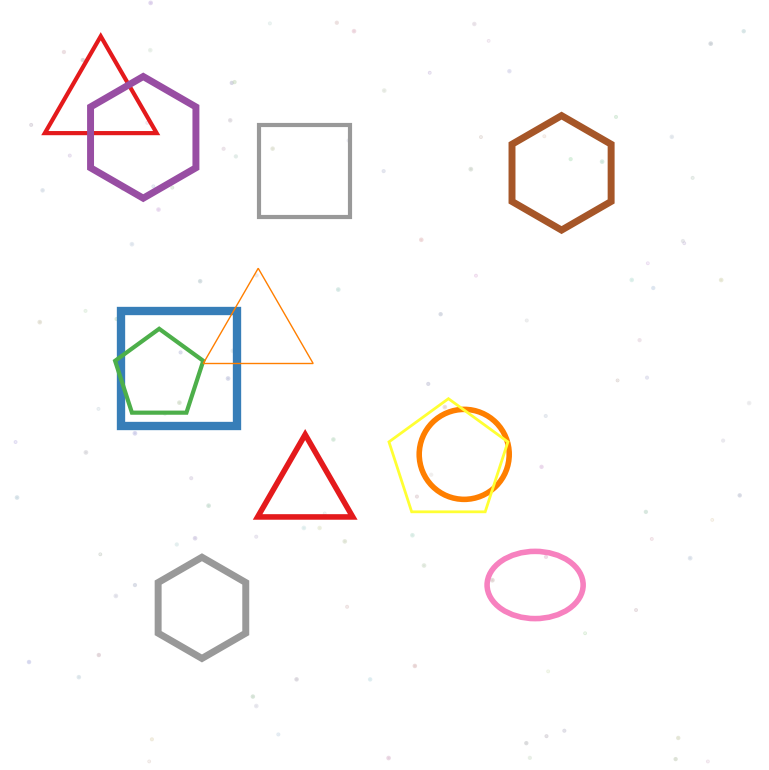[{"shape": "triangle", "thickness": 2, "radius": 0.36, "center": [0.396, 0.364]}, {"shape": "triangle", "thickness": 1.5, "radius": 0.42, "center": [0.131, 0.869]}, {"shape": "square", "thickness": 3, "radius": 0.37, "center": [0.233, 0.521]}, {"shape": "pentagon", "thickness": 1.5, "radius": 0.3, "center": [0.207, 0.513]}, {"shape": "hexagon", "thickness": 2.5, "radius": 0.4, "center": [0.186, 0.822]}, {"shape": "circle", "thickness": 2, "radius": 0.29, "center": [0.603, 0.41]}, {"shape": "triangle", "thickness": 0.5, "radius": 0.41, "center": [0.335, 0.569]}, {"shape": "pentagon", "thickness": 1, "radius": 0.41, "center": [0.582, 0.401]}, {"shape": "hexagon", "thickness": 2.5, "radius": 0.37, "center": [0.729, 0.776]}, {"shape": "oval", "thickness": 2, "radius": 0.31, "center": [0.695, 0.24]}, {"shape": "square", "thickness": 1.5, "radius": 0.3, "center": [0.396, 0.778]}, {"shape": "hexagon", "thickness": 2.5, "radius": 0.33, "center": [0.262, 0.211]}]